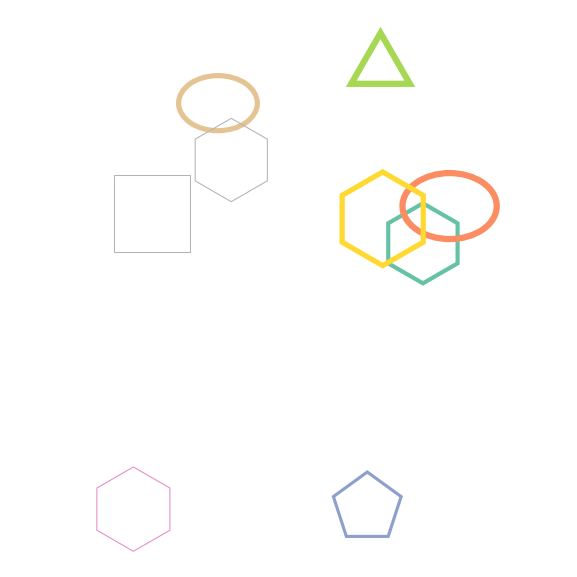[{"shape": "hexagon", "thickness": 2, "radius": 0.35, "center": [0.732, 0.578]}, {"shape": "oval", "thickness": 3, "radius": 0.41, "center": [0.779, 0.642]}, {"shape": "pentagon", "thickness": 1.5, "radius": 0.31, "center": [0.636, 0.12]}, {"shape": "hexagon", "thickness": 0.5, "radius": 0.37, "center": [0.231, 0.118]}, {"shape": "triangle", "thickness": 3, "radius": 0.29, "center": [0.659, 0.883]}, {"shape": "hexagon", "thickness": 2.5, "radius": 0.41, "center": [0.663, 0.62]}, {"shape": "oval", "thickness": 2.5, "radius": 0.34, "center": [0.377, 0.82]}, {"shape": "hexagon", "thickness": 0.5, "radius": 0.36, "center": [0.4, 0.722]}, {"shape": "square", "thickness": 0.5, "radius": 0.33, "center": [0.263, 0.63]}]